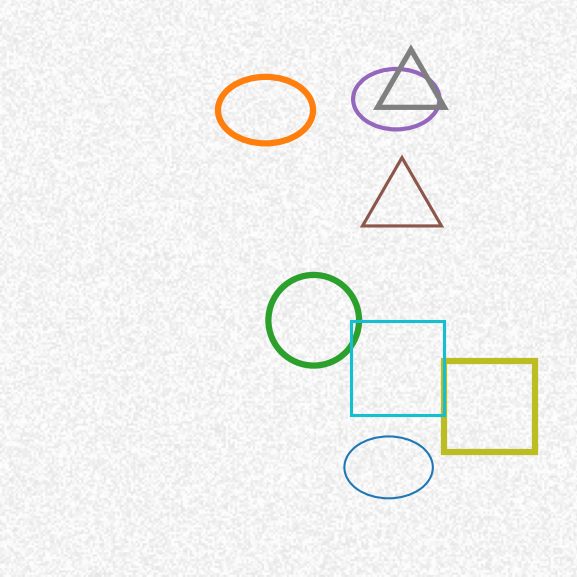[{"shape": "oval", "thickness": 1, "radius": 0.38, "center": [0.673, 0.19]}, {"shape": "oval", "thickness": 3, "radius": 0.41, "center": [0.46, 0.808]}, {"shape": "circle", "thickness": 3, "radius": 0.39, "center": [0.543, 0.445]}, {"shape": "oval", "thickness": 2, "radius": 0.37, "center": [0.686, 0.827]}, {"shape": "triangle", "thickness": 1.5, "radius": 0.39, "center": [0.696, 0.647]}, {"shape": "triangle", "thickness": 2.5, "radius": 0.33, "center": [0.712, 0.847]}, {"shape": "square", "thickness": 3, "radius": 0.39, "center": [0.848, 0.295]}, {"shape": "square", "thickness": 1.5, "radius": 0.4, "center": [0.688, 0.362]}]